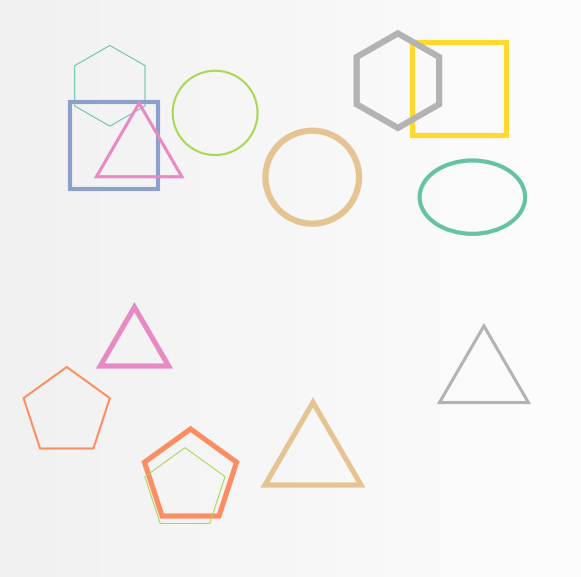[{"shape": "hexagon", "thickness": 0.5, "radius": 0.35, "center": [0.189, 0.851]}, {"shape": "oval", "thickness": 2, "radius": 0.45, "center": [0.813, 0.658]}, {"shape": "pentagon", "thickness": 1, "radius": 0.39, "center": [0.115, 0.286]}, {"shape": "pentagon", "thickness": 2.5, "radius": 0.42, "center": [0.328, 0.173]}, {"shape": "square", "thickness": 2, "radius": 0.38, "center": [0.196, 0.747]}, {"shape": "triangle", "thickness": 2.5, "radius": 0.34, "center": [0.231, 0.399]}, {"shape": "triangle", "thickness": 1.5, "radius": 0.42, "center": [0.239, 0.736]}, {"shape": "circle", "thickness": 1, "radius": 0.36, "center": [0.37, 0.804]}, {"shape": "pentagon", "thickness": 0.5, "radius": 0.36, "center": [0.318, 0.151]}, {"shape": "square", "thickness": 2.5, "radius": 0.4, "center": [0.789, 0.846]}, {"shape": "triangle", "thickness": 2.5, "radius": 0.48, "center": [0.538, 0.207]}, {"shape": "circle", "thickness": 3, "radius": 0.4, "center": [0.537, 0.692]}, {"shape": "hexagon", "thickness": 3, "radius": 0.41, "center": [0.685, 0.86]}, {"shape": "triangle", "thickness": 1.5, "radius": 0.44, "center": [0.833, 0.346]}]